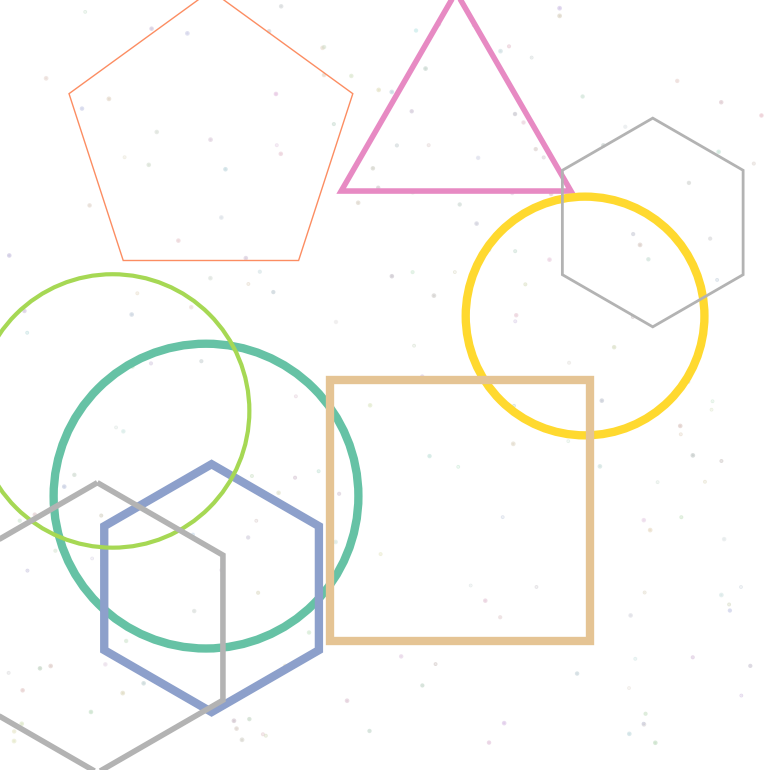[{"shape": "circle", "thickness": 3, "radius": 0.99, "center": [0.268, 0.356]}, {"shape": "pentagon", "thickness": 0.5, "radius": 0.97, "center": [0.274, 0.818]}, {"shape": "hexagon", "thickness": 3, "radius": 0.8, "center": [0.275, 0.236]}, {"shape": "triangle", "thickness": 2, "radius": 0.86, "center": [0.592, 0.838]}, {"shape": "circle", "thickness": 1.5, "radius": 0.89, "center": [0.146, 0.466]}, {"shape": "circle", "thickness": 3, "radius": 0.78, "center": [0.76, 0.59]}, {"shape": "square", "thickness": 3, "radius": 0.85, "center": [0.598, 0.337]}, {"shape": "hexagon", "thickness": 1, "radius": 0.68, "center": [0.848, 0.711]}, {"shape": "hexagon", "thickness": 2, "radius": 0.94, "center": [0.126, 0.185]}]